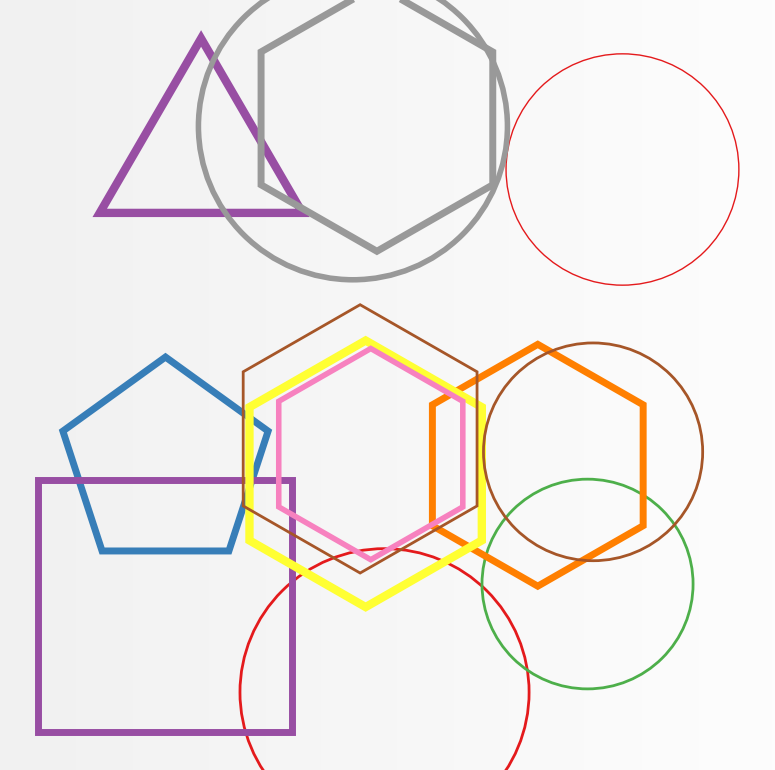[{"shape": "circle", "thickness": 0.5, "radius": 0.75, "center": [0.803, 0.78]}, {"shape": "circle", "thickness": 1, "radius": 0.93, "center": [0.496, 0.101]}, {"shape": "pentagon", "thickness": 2.5, "radius": 0.7, "center": [0.214, 0.397]}, {"shape": "circle", "thickness": 1, "radius": 0.68, "center": [0.758, 0.242]}, {"shape": "square", "thickness": 2.5, "radius": 0.82, "center": [0.213, 0.213]}, {"shape": "triangle", "thickness": 3, "radius": 0.76, "center": [0.259, 0.799]}, {"shape": "hexagon", "thickness": 2.5, "radius": 0.79, "center": [0.694, 0.396]}, {"shape": "hexagon", "thickness": 3, "radius": 0.87, "center": [0.472, 0.385]}, {"shape": "hexagon", "thickness": 1, "radius": 0.87, "center": [0.465, 0.43]}, {"shape": "circle", "thickness": 1, "radius": 0.71, "center": [0.765, 0.413]}, {"shape": "hexagon", "thickness": 2, "radius": 0.69, "center": [0.478, 0.41]}, {"shape": "hexagon", "thickness": 2.5, "radius": 0.86, "center": [0.486, 0.846]}, {"shape": "circle", "thickness": 2, "radius": 1.0, "center": [0.455, 0.836]}]